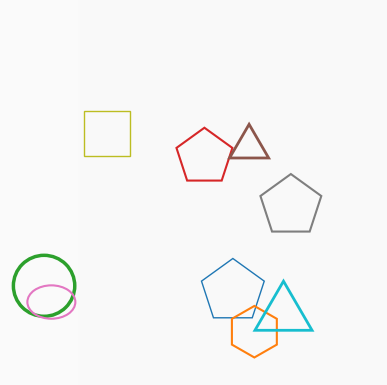[{"shape": "pentagon", "thickness": 1, "radius": 0.43, "center": [0.601, 0.243]}, {"shape": "hexagon", "thickness": 1.5, "radius": 0.33, "center": [0.656, 0.138]}, {"shape": "circle", "thickness": 2.5, "radius": 0.4, "center": [0.114, 0.258]}, {"shape": "pentagon", "thickness": 1.5, "radius": 0.38, "center": [0.528, 0.592]}, {"shape": "triangle", "thickness": 2, "radius": 0.29, "center": [0.643, 0.619]}, {"shape": "oval", "thickness": 1.5, "radius": 0.31, "center": [0.133, 0.215]}, {"shape": "pentagon", "thickness": 1.5, "radius": 0.41, "center": [0.751, 0.465]}, {"shape": "square", "thickness": 1, "radius": 0.29, "center": [0.276, 0.654]}, {"shape": "triangle", "thickness": 2, "radius": 0.43, "center": [0.732, 0.185]}]